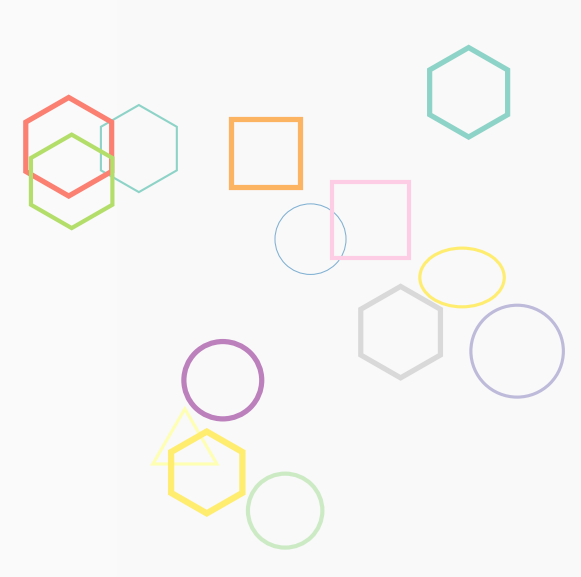[{"shape": "hexagon", "thickness": 2.5, "radius": 0.39, "center": [0.806, 0.839]}, {"shape": "hexagon", "thickness": 1, "radius": 0.38, "center": [0.239, 0.742]}, {"shape": "triangle", "thickness": 1.5, "radius": 0.32, "center": [0.318, 0.228]}, {"shape": "circle", "thickness": 1.5, "radius": 0.4, "center": [0.89, 0.391]}, {"shape": "hexagon", "thickness": 2.5, "radius": 0.43, "center": [0.118, 0.745]}, {"shape": "circle", "thickness": 0.5, "radius": 0.31, "center": [0.534, 0.585]}, {"shape": "square", "thickness": 2.5, "radius": 0.29, "center": [0.457, 0.735]}, {"shape": "hexagon", "thickness": 2, "radius": 0.4, "center": [0.123, 0.685]}, {"shape": "square", "thickness": 2, "radius": 0.33, "center": [0.637, 0.618]}, {"shape": "hexagon", "thickness": 2.5, "radius": 0.4, "center": [0.689, 0.424]}, {"shape": "circle", "thickness": 2.5, "radius": 0.33, "center": [0.383, 0.341]}, {"shape": "circle", "thickness": 2, "radius": 0.32, "center": [0.491, 0.115]}, {"shape": "oval", "thickness": 1.5, "radius": 0.36, "center": [0.795, 0.519]}, {"shape": "hexagon", "thickness": 3, "radius": 0.35, "center": [0.356, 0.181]}]